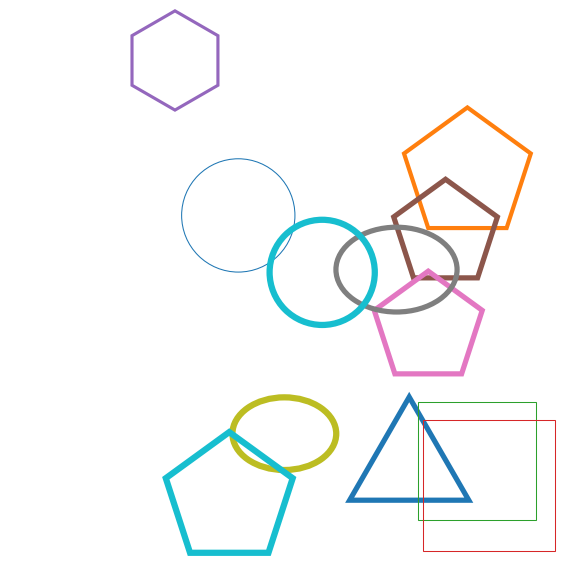[{"shape": "triangle", "thickness": 2.5, "radius": 0.6, "center": [0.709, 0.193]}, {"shape": "circle", "thickness": 0.5, "radius": 0.49, "center": [0.413, 0.626]}, {"shape": "pentagon", "thickness": 2, "radius": 0.58, "center": [0.809, 0.698]}, {"shape": "square", "thickness": 0.5, "radius": 0.51, "center": [0.825, 0.201]}, {"shape": "square", "thickness": 0.5, "radius": 0.57, "center": [0.847, 0.159]}, {"shape": "hexagon", "thickness": 1.5, "radius": 0.43, "center": [0.303, 0.894]}, {"shape": "pentagon", "thickness": 2.5, "radius": 0.47, "center": [0.772, 0.594]}, {"shape": "pentagon", "thickness": 2.5, "radius": 0.49, "center": [0.742, 0.431]}, {"shape": "oval", "thickness": 2.5, "radius": 0.52, "center": [0.687, 0.532]}, {"shape": "oval", "thickness": 3, "radius": 0.45, "center": [0.492, 0.248]}, {"shape": "circle", "thickness": 3, "radius": 0.46, "center": [0.558, 0.528]}, {"shape": "pentagon", "thickness": 3, "radius": 0.58, "center": [0.397, 0.135]}]